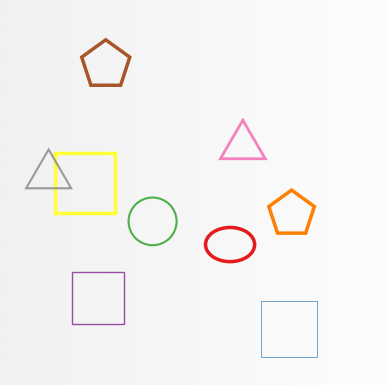[{"shape": "oval", "thickness": 2.5, "radius": 0.32, "center": [0.594, 0.365]}, {"shape": "square", "thickness": 0.5, "radius": 0.37, "center": [0.745, 0.145]}, {"shape": "circle", "thickness": 1.5, "radius": 0.31, "center": [0.394, 0.425]}, {"shape": "square", "thickness": 1, "radius": 0.34, "center": [0.252, 0.225]}, {"shape": "pentagon", "thickness": 2.5, "radius": 0.31, "center": [0.752, 0.444]}, {"shape": "square", "thickness": 2.5, "radius": 0.39, "center": [0.219, 0.525]}, {"shape": "pentagon", "thickness": 2.5, "radius": 0.33, "center": [0.273, 0.831]}, {"shape": "triangle", "thickness": 2, "radius": 0.33, "center": [0.627, 0.621]}, {"shape": "triangle", "thickness": 1.5, "radius": 0.34, "center": [0.126, 0.545]}]